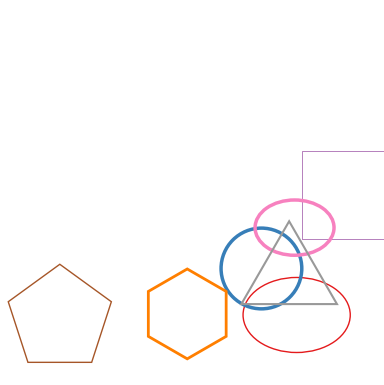[{"shape": "oval", "thickness": 1, "radius": 0.7, "center": [0.771, 0.182]}, {"shape": "circle", "thickness": 2.5, "radius": 0.52, "center": [0.679, 0.303]}, {"shape": "square", "thickness": 0.5, "radius": 0.57, "center": [0.899, 0.495]}, {"shape": "hexagon", "thickness": 2, "radius": 0.58, "center": [0.486, 0.185]}, {"shape": "pentagon", "thickness": 1, "radius": 0.7, "center": [0.155, 0.173]}, {"shape": "oval", "thickness": 2.5, "radius": 0.51, "center": [0.765, 0.409]}, {"shape": "triangle", "thickness": 1.5, "radius": 0.72, "center": [0.751, 0.282]}]